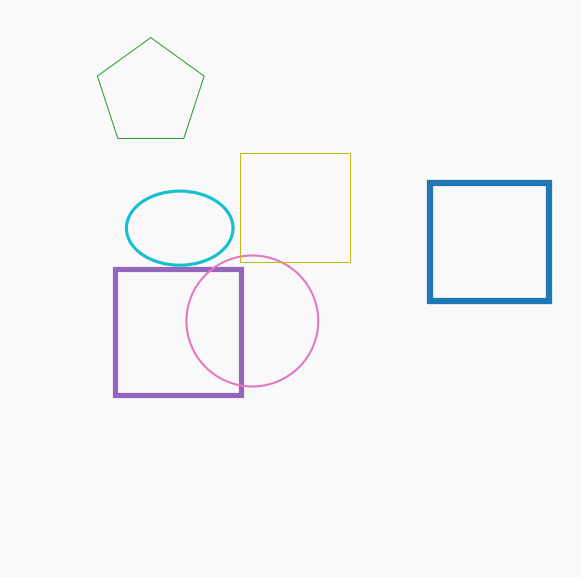[{"shape": "square", "thickness": 3, "radius": 0.51, "center": [0.842, 0.581]}, {"shape": "pentagon", "thickness": 0.5, "radius": 0.48, "center": [0.259, 0.837]}, {"shape": "square", "thickness": 2.5, "radius": 0.54, "center": [0.306, 0.424]}, {"shape": "circle", "thickness": 1, "radius": 0.57, "center": [0.434, 0.443]}, {"shape": "square", "thickness": 0.5, "radius": 0.47, "center": [0.508, 0.64]}, {"shape": "oval", "thickness": 1.5, "radius": 0.46, "center": [0.309, 0.604]}]